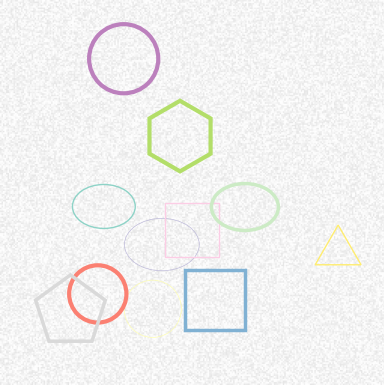[{"shape": "oval", "thickness": 1, "radius": 0.41, "center": [0.27, 0.464]}, {"shape": "circle", "thickness": 0.5, "radius": 0.37, "center": [0.397, 0.198]}, {"shape": "oval", "thickness": 0.5, "radius": 0.49, "center": [0.42, 0.365]}, {"shape": "circle", "thickness": 3, "radius": 0.37, "center": [0.254, 0.237]}, {"shape": "square", "thickness": 2.5, "radius": 0.38, "center": [0.558, 0.221]}, {"shape": "hexagon", "thickness": 3, "radius": 0.46, "center": [0.468, 0.647]}, {"shape": "square", "thickness": 1, "radius": 0.35, "center": [0.499, 0.402]}, {"shape": "pentagon", "thickness": 2.5, "radius": 0.48, "center": [0.183, 0.191]}, {"shape": "circle", "thickness": 3, "radius": 0.45, "center": [0.321, 0.847]}, {"shape": "oval", "thickness": 2.5, "radius": 0.43, "center": [0.636, 0.462]}, {"shape": "triangle", "thickness": 1, "radius": 0.34, "center": [0.878, 0.347]}]